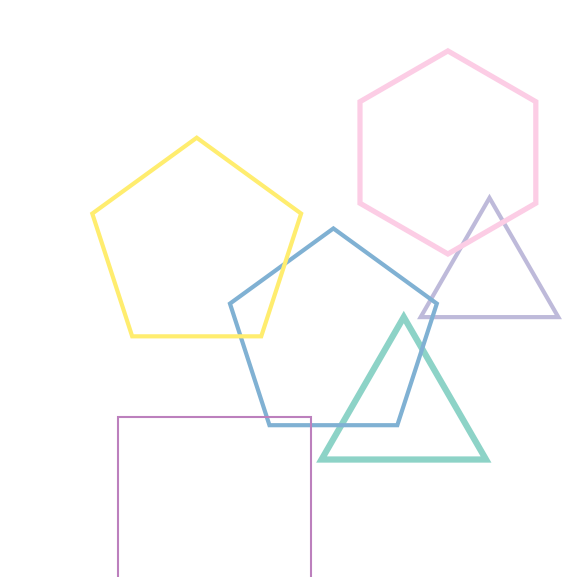[{"shape": "triangle", "thickness": 3, "radius": 0.82, "center": [0.699, 0.286]}, {"shape": "triangle", "thickness": 2, "radius": 0.69, "center": [0.848, 0.519]}, {"shape": "pentagon", "thickness": 2, "radius": 0.94, "center": [0.577, 0.415]}, {"shape": "hexagon", "thickness": 2.5, "radius": 0.88, "center": [0.776, 0.735]}, {"shape": "square", "thickness": 1, "radius": 0.83, "center": [0.371, 0.11]}, {"shape": "pentagon", "thickness": 2, "radius": 0.95, "center": [0.341, 0.571]}]